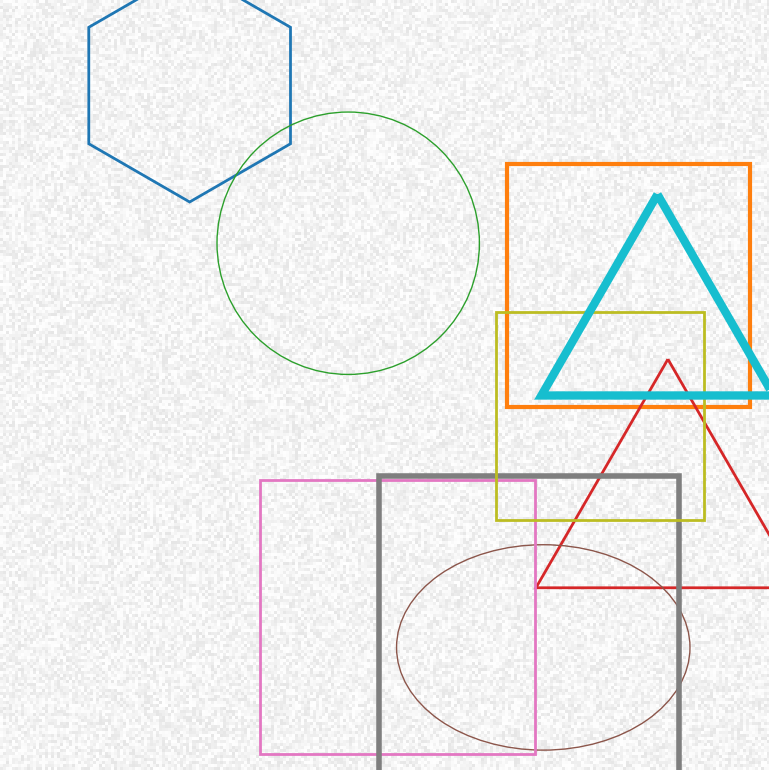[{"shape": "hexagon", "thickness": 1, "radius": 0.76, "center": [0.246, 0.889]}, {"shape": "square", "thickness": 1.5, "radius": 0.79, "center": [0.816, 0.63]}, {"shape": "circle", "thickness": 0.5, "radius": 0.85, "center": [0.452, 0.684]}, {"shape": "triangle", "thickness": 1, "radius": 0.99, "center": [0.867, 0.336]}, {"shape": "oval", "thickness": 0.5, "radius": 0.95, "center": [0.706, 0.159]}, {"shape": "square", "thickness": 1, "radius": 0.89, "center": [0.516, 0.199]}, {"shape": "square", "thickness": 2, "radius": 0.97, "center": [0.687, 0.187]}, {"shape": "square", "thickness": 1, "radius": 0.67, "center": [0.779, 0.46]}, {"shape": "triangle", "thickness": 3, "radius": 0.87, "center": [0.854, 0.573]}]